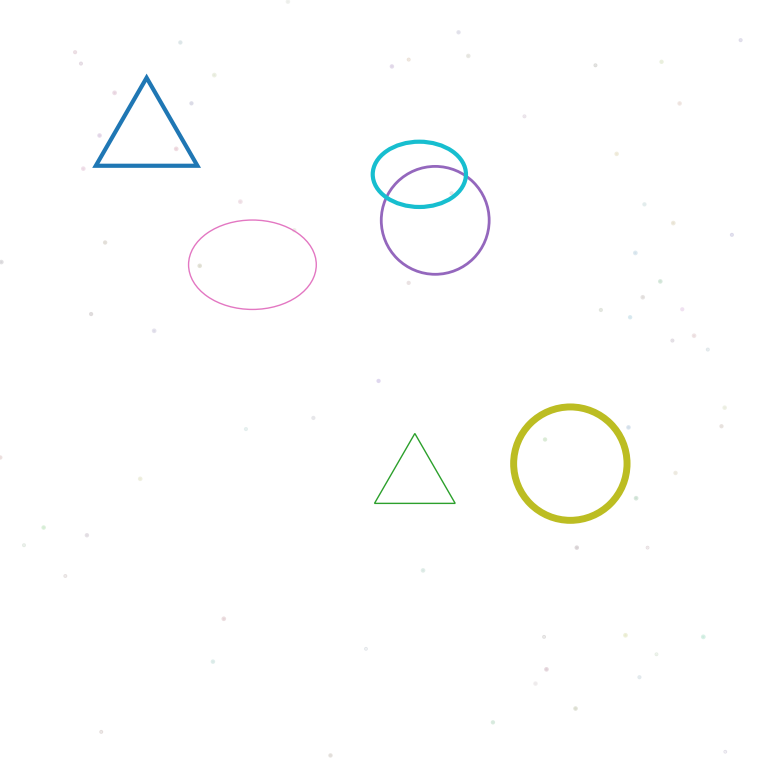[{"shape": "triangle", "thickness": 1.5, "radius": 0.38, "center": [0.19, 0.823]}, {"shape": "triangle", "thickness": 0.5, "radius": 0.3, "center": [0.539, 0.377]}, {"shape": "circle", "thickness": 1, "radius": 0.35, "center": [0.565, 0.714]}, {"shape": "oval", "thickness": 0.5, "radius": 0.41, "center": [0.328, 0.656]}, {"shape": "circle", "thickness": 2.5, "radius": 0.37, "center": [0.741, 0.398]}, {"shape": "oval", "thickness": 1.5, "radius": 0.3, "center": [0.545, 0.774]}]